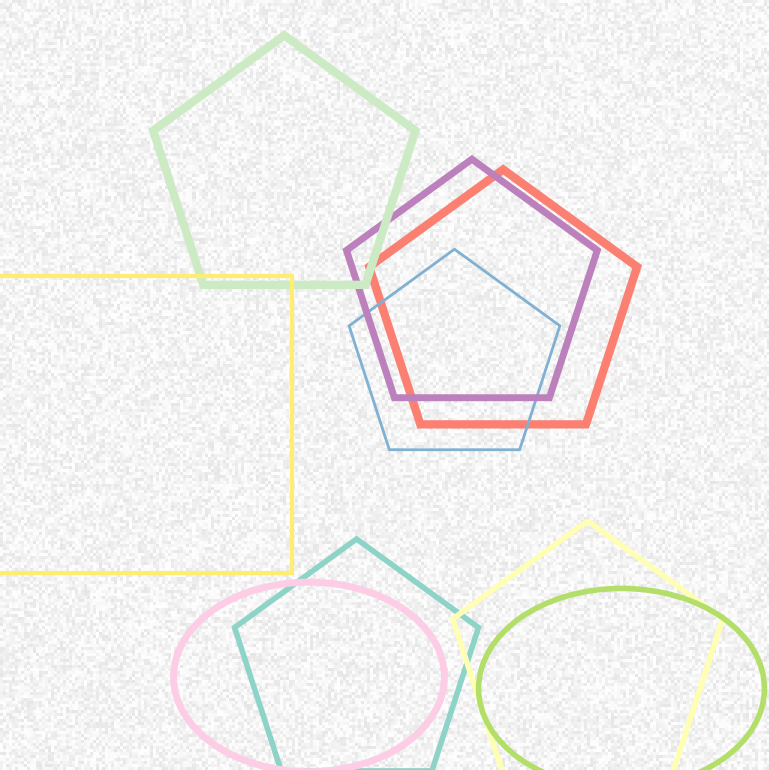[{"shape": "pentagon", "thickness": 2, "radius": 0.83, "center": [0.463, 0.134]}, {"shape": "pentagon", "thickness": 2, "radius": 0.92, "center": [0.763, 0.139]}, {"shape": "pentagon", "thickness": 3, "radius": 0.91, "center": [0.653, 0.597]}, {"shape": "pentagon", "thickness": 1, "radius": 0.72, "center": [0.59, 0.532]}, {"shape": "oval", "thickness": 2, "radius": 0.93, "center": [0.807, 0.106]}, {"shape": "oval", "thickness": 2.5, "radius": 0.88, "center": [0.401, 0.121]}, {"shape": "pentagon", "thickness": 2.5, "radius": 0.86, "center": [0.613, 0.622]}, {"shape": "pentagon", "thickness": 3, "radius": 0.9, "center": [0.369, 0.775]}, {"shape": "square", "thickness": 1.5, "radius": 0.96, "center": [0.186, 0.449]}]